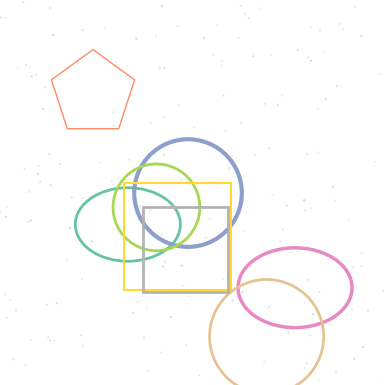[{"shape": "oval", "thickness": 2, "radius": 0.68, "center": [0.332, 0.417]}, {"shape": "pentagon", "thickness": 1, "radius": 0.57, "center": [0.242, 0.758]}, {"shape": "circle", "thickness": 3, "radius": 0.7, "center": [0.488, 0.499]}, {"shape": "oval", "thickness": 2.5, "radius": 0.74, "center": [0.766, 0.253]}, {"shape": "circle", "thickness": 2, "radius": 0.56, "center": [0.406, 0.461]}, {"shape": "square", "thickness": 1.5, "radius": 0.69, "center": [0.461, 0.386]}, {"shape": "circle", "thickness": 2, "radius": 0.74, "center": [0.693, 0.126]}, {"shape": "square", "thickness": 2, "radius": 0.55, "center": [0.482, 0.352]}]